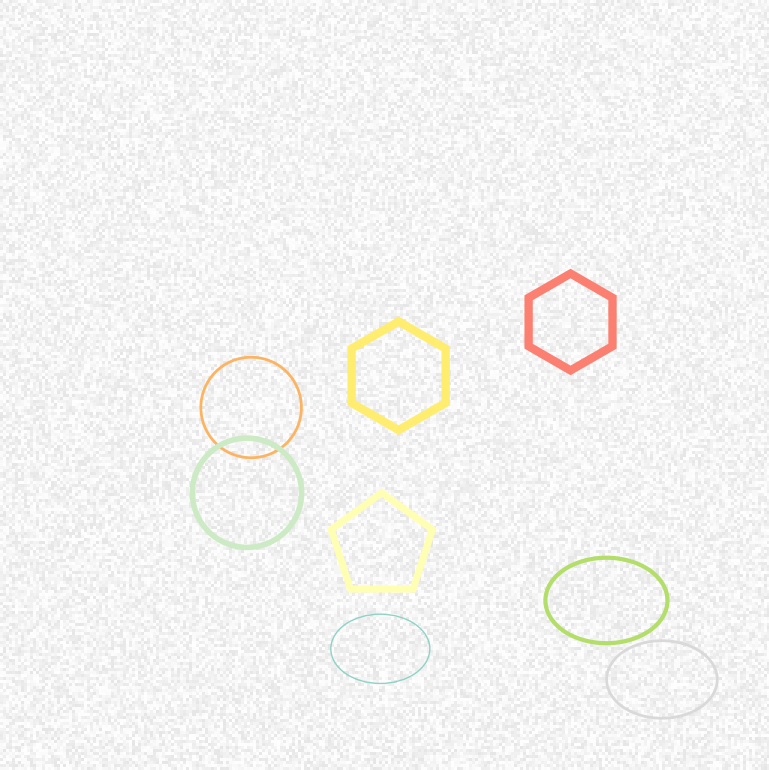[{"shape": "oval", "thickness": 0.5, "radius": 0.32, "center": [0.494, 0.157]}, {"shape": "pentagon", "thickness": 2.5, "radius": 0.35, "center": [0.496, 0.291]}, {"shape": "hexagon", "thickness": 3, "radius": 0.31, "center": [0.741, 0.582]}, {"shape": "circle", "thickness": 1, "radius": 0.33, "center": [0.326, 0.471]}, {"shape": "oval", "thickness": 1.5, "radius": 0.4, "center": [0.788, 0.22]}, {"shape": "oval", "thickness": 1, "radius": 0.36, "center": [0.86, 0.118]}, {"shape": "circle", "thickness": 2, "radius": 0.35, "center": [0.321, 0.36]}, {"shape": "hexagon", "thickness": 3, "radius": 0.35, "center": [0.518, 0.512]}]